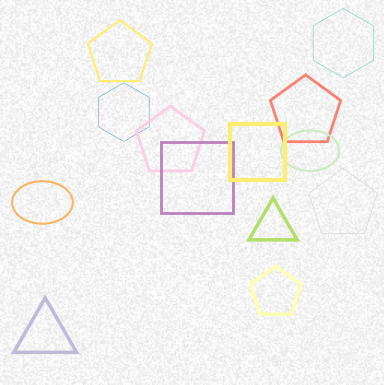[{"shape": "hexagon", "thickness": 0.5, "radius": 0.45, "center": [0.892, 0.888]}, {"shape": "pentagon", "thickness": 2.5, "radius": 0.34, "center": [0.716, 0.24]}, {"shape": "triangle", "thickness": 2.5, "radius": 0.47, "center": [0.117, 0.132]}, {"shape": "pentagon", "thickness": 2, "radius": 0.48, "center": [0.794, 0.71]}, {"shape": "hexagon", "thickness": 0.5, "radius": 0.38, "center": [0.321, 0.709]}, {"shape": "oval", "thickness": 1.5, "radius": 0.39, "center": [0.11, 0.474]}, {"shape": "triangle", "thickness": 2.5, "radius": 0.36, "center": [0.709, 0.413]}, {"shape": "pentagon", "thickness": 2, "radius": 0.47, "center": [0.443, 0.631]}, {"shape": "pentagon", "thickness": 0.5, "radius": 0.47, "center": [0.891, 0.469]}, {"shape": "square", "thickness": 2, "radius": 0.46, "center": [0.512, 0.538]}, {"shape": "oval", "thickness": 1.5, "radius": 0.38, "center": [0.805, 0.609]}, {"shape": "pentagon", "thickness": 1.5, "radius": 0.44, "center": [0.311, 0.86]}, {"shape": "square", "thickness": 3, "radius": 0.36, "center": [0.669, 0.606]}]